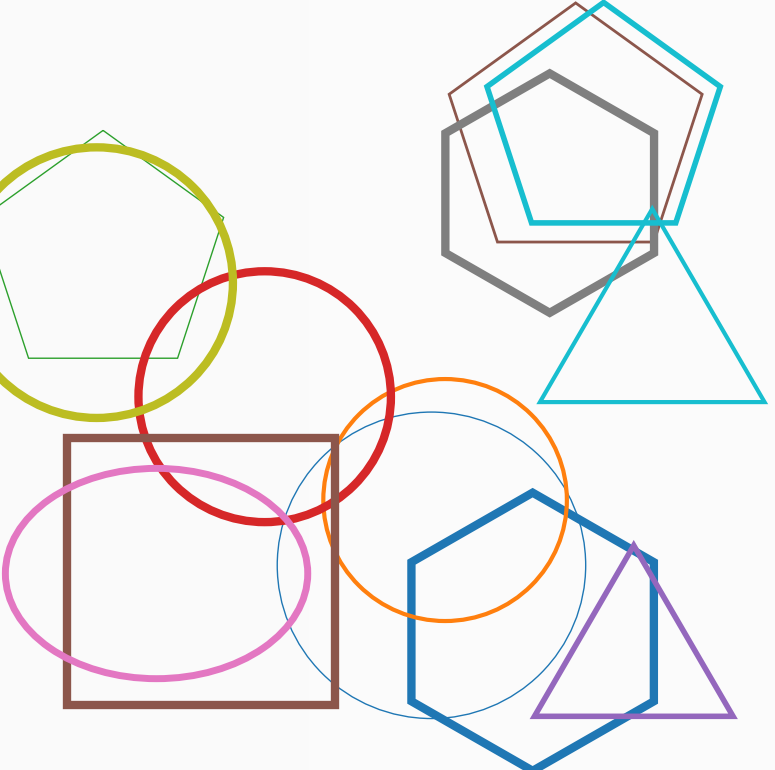[{"shape": "hexagon", "thickness": 3, "radius": 0.9, "center": [0.687, 0.18]}, {"shape": "circle", "thickness": 0.5, "radius": 1.0, "center": [0.557, 0.266]}, {"shape": "circle", "thickness": 1.5, "radius": 0.79, "center": [0.574, 0.351]}, {"shape": "pentagon", "thickness": 0.5, "radius": 0.82, "center": [0.133, 0.667]}, {"shape": "circle", "thickness": 3, "radius": 0.81, "center": [0.342, 0.485]}, {"shape": "triangle", "thickness": 2, "radius": 0.74, "center": [0.818, 0.144]}, {"shape": "square", "thickness": 3, "radius": 0.86, "center": [0.26, 0.258]}, {"shape": "pentagon", "thickness": 1, "radius": 0.86, "center": [0.743, 0.825]}, {"shape": "oval", "thickness": 2.5, "radius": 0.98, "center": [0.202, 0.255]}, {"shape": "hexagon", "thickness": 3, "radius": 0.78, "center": [0.709, 0.749]}, {"shape": "circle", "thickness": 3, "radius": 0.88, "center": [0.125, 0.633]}, {"shape": "pentagon", "thickness": 2, "radius": 0.79, "center": [0.779, 0.839]}, {"shape": "triangle", "thickness": 1.5, "radius": 0.84, "center": [0.842, 0.561]}]